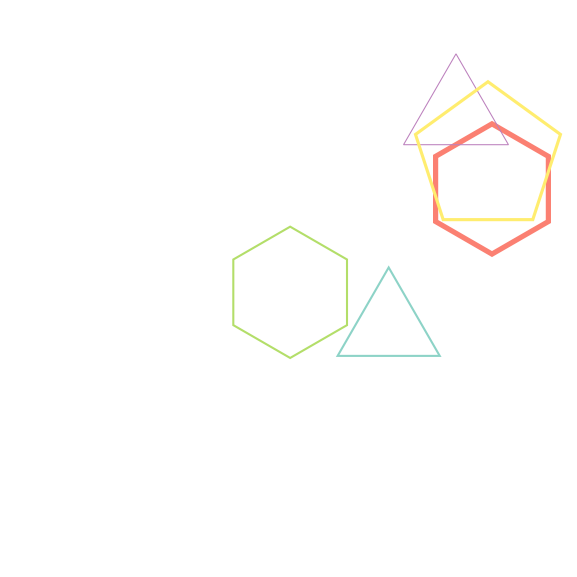[{"shape": "triangle", "thickness": 1, "radius": 0.51, "center": [0.673, 0.434]}, {"shape": "hexagon", "thickness": 2.5, "radius": 0.56, "center": [0.852, 0.672]}, {"shape": "hexagon", "thickness": 1, "radius": 0.57, "center": [0.502, 0.493]}, {"shape": "triangle", "thickness": 0.5, "radius": 0.52, "center": [0.79, 0.801]}, {"shape": "pentagon", "thickness": 1.5, "radius": 0.66, "center": [0.845, 0.726]}]